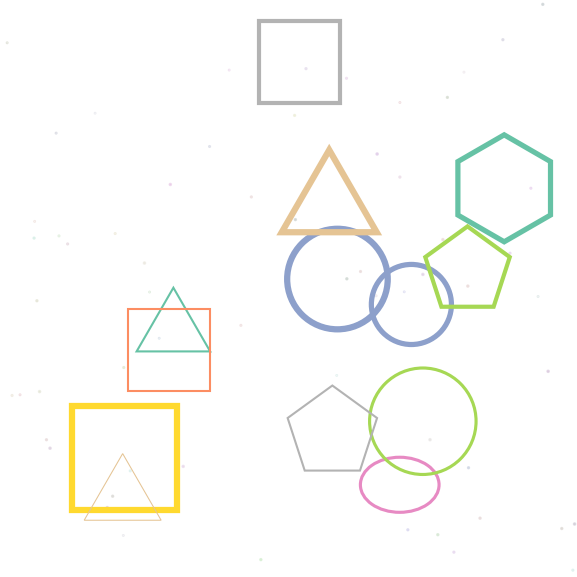[{"shape": "hexagon", "thickness": 2.5, "radius": 0.46, "center": [0.873, 0.673]}, {"shape": "triangle", "thickness": 1, "radius": 0.37, "center": [0.3, 0.427]}, {"shape": "square", "thickness": 1, "radius": 0.36, "center": [0.293, 0.393]}, {"shape": "circle", "thickness": 2.5, "radius": 0.35, "center": [0.712, 0.472]}, {"shape": "circle", "thickness": 3, "radius": 0.44, "center": [0.584, 0.516]}, {"shape": "oval", "thickness": 1.5, "radius": 0.34, "center": [0.692, 0.16]}, {"shape": "pentagon", "thickness": 2, "radius": 0.38, "center": [0.81, 0.53]}, {"shape": "circle", "thickness": 1.5, "radius": 0.46, "center": [0.732, 0.27]}, {"shape": "square", "thickness": 3, "radius": 0.45, "center": [0.216, 0.206]}, {"shape": "triangle", "thickness": 3, "radius": 0.47, "center": [0.57, 0.644]}, {"shape": "triangle", "thickness": 0.5, "radius": 0.38, "center": [0.212, 0.137]}, {"shape": "square", "thickness": 2, "radius": 0.35, "center": [0.519, 0.892]}, {"shape": "pentagon", "thickness": 1, "radius": 0.41, "center": [0.576, 0.25]}]